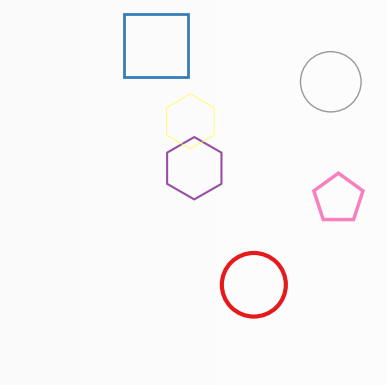[{"shape": "circle", "thickness": 3, "radius": 0.41, "center": [0.655, 0.26]}, {"shape": "square", "thickness": 2, "radius": 0.41, "center": [0.402, 0.882]}, {"shape": "hexagon", "thickness": 1.5, "radius": 0.4, "center": [0.501, 0.563]}, {"shape": "hexagon", "thickness": 0.5, "radius": 0.36, "center": [0.491, 0.685]}, {"shape": "pentagon", "thickness": 2.5, "radius": 0.33, "center": [0.873, 0.484]}, {"shape": "circle", "thickness": 1, "radius": 0.39, "center": [0.854, 0.788]}]